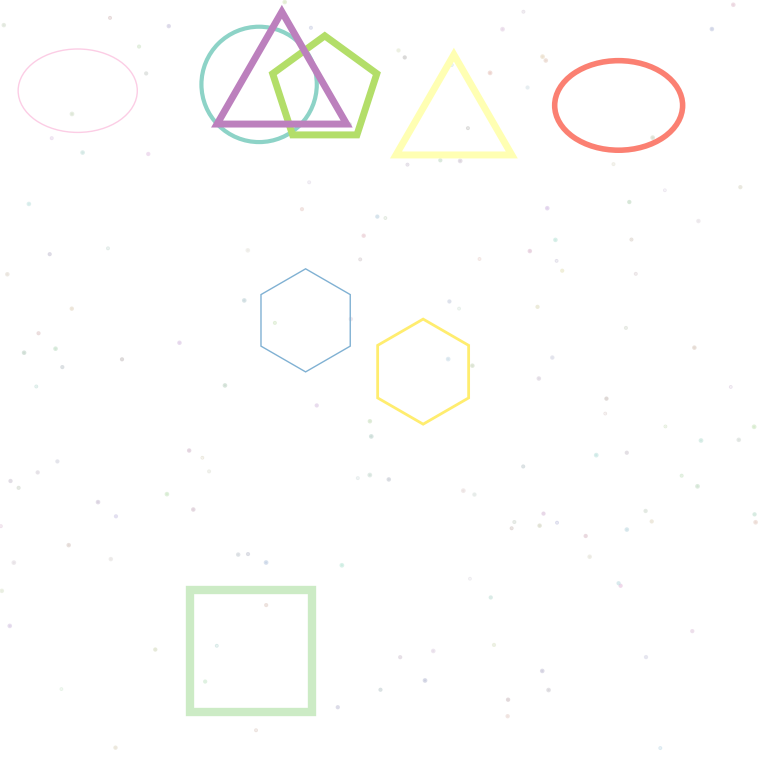[{"shape": "circle", "thickness": 1.5, "radius": 0.37, "center": [0.337, 0.89]}, {"shape": "triangle", "thickness": 2.5, "radius": 0.43, "center": [0.589, 0.842]}, {"shape": "oval", "thickness": 2, "radius": 0.42, "center": [0.803, 0.863]}, {"shape": "hexagon", "thickness": 0.5, "radius": 0.33, "center": [0.397, 0.584]}, {"shape": "pentagon", "thickness": 2.5, "radius": 0.36, "center": [0.422, 0.882]}, {"shape": "oval", "thickness": 0.5, "radius": 0.39, "center": [0.101, 0.882]}, {"shape": "triangle", "thickness": 2.5, "radius": 0.49, "center": [0.366, 0.887]}, {"shape": "square", "thickness": 3, "radius": 0.4, "center": [0.326, 0.155]}, {"shape": "hexagon", "thickness": 1, "radius": 0.34, "center": [0.55, 0.517]}]